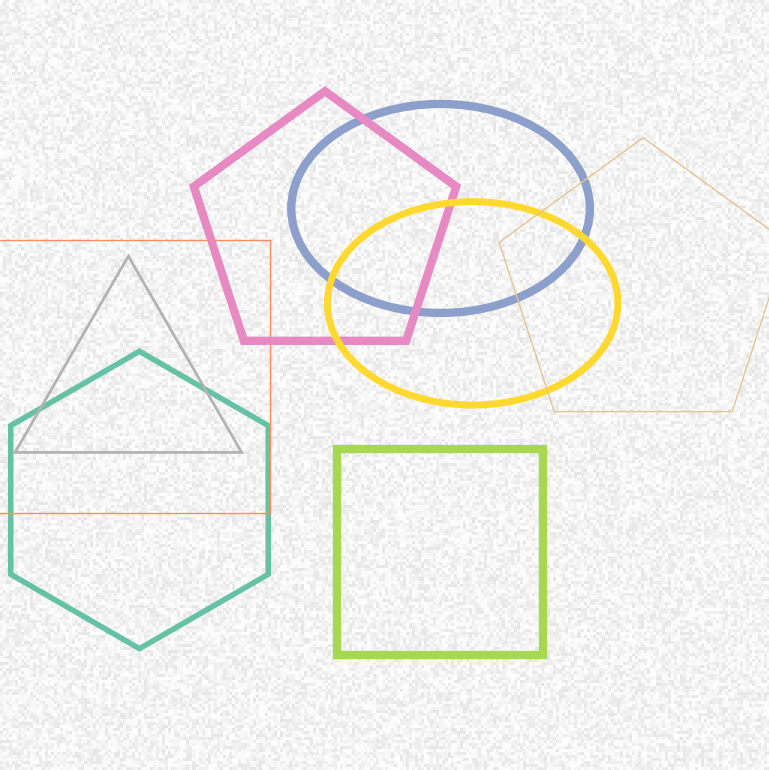[{"shape": "hexagon", "thickness": 2, "radius": 0.97, "center": [0.181, 0.351]}, {"shape": "square", "thickness": 0.5, "radius": 0.89, "center": [0.174, 0.511]}, {"shape": "oval", "thickness": 3, "radius": 0.97, "center": [0.572, 0.729]}, {"shape": "pentagon", "thickness": 3, "radius": 0.9, "center": [0.422, 0.702]}, {"shape": "square", "thickness": 3, "radius": 0.67, "center": [0.571, 0.283]}, {"shape": "oval", "thickness": 2.5, "radius": 0.94, "center": [0.614, 0.606]}, {"shape": "pentagon", "thickness": 0.5, "radius": 0.98, "center": [0.835, 0.625]}, {"shape": "triangle", "thickness": 1, "radius": 0.85, "center": [0.167, 0.497]}]